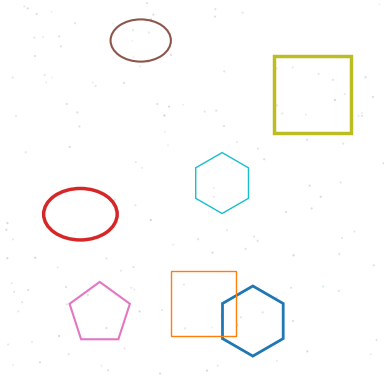[{"shape": "hexagon", "thickness": 2, "radius": 0.46, "center": [0.657, 0.166]}, {"shape": "square", "thickness": 1, "radius": 0.42, "center": [0.528, 0.212]}, {"shape": "oval", "thickness": 2.5, "radius": 0.48, "center": [0.209, 0.444]}, {"shape": "oval", "thickness": 1.5, "radius": 0.39, "center": [0.366, 0.895]}, {"shape": "pentagon", "thickness": 1.5, "radius": 0.41, "center": [0.259, 0.185]}, {"shape": "square", "thickness": 2.5, "radius": 0.5, "center": [0.811, 0.754]}, {"shape": "hexagon", "thickness": 1, "radius": 0.4, "center": [0.577, 0.525]}]